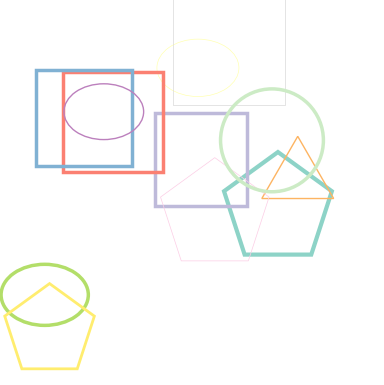[{"shape": "pentagon", "thickness": 3, "radius": 0.74, "center": [0.722, 0.458]}, {"shape": "oval", "thickness": 0.5, "radius": 0.53, "center": [0.514, 0.824]}, {"shape": "square", "thickness": 2.5, "radius": 0.6, "center": [0.523, 0.586]}, {"shape": "square", "thickness": 2.5, "radius": 0.65, "center": [0.294, 0.683]}, {"shape": "square", "thickness": 2.5, "radius": 0.62, "center": [0.218, 0.693]}, {"shape": "triangle", "thickness": 1, "radius": 0.54, "center": [0.773, 0.538]}, {"shape": "oval", "thickness": 2.5, "radius": 0.57, "center": [0.116, 0.234]}, {"shape": "pentagon", "thickness": 0.5, "radius": 0.74, "center": [0.558, 0.442]}, {"shape": "square", "thickness": 0.5, "radius": 0.73, "center": [0.595, 0.872]}, {"shape": "oval", "thickness": 1, "radius": 0.52, "center": [0.27, 0.71]}, {"shape": "circle", "thickness": 2.5, "radius": 0.67, "center": [0.706, 0.636]}, {"shape": "pentagon", "thickness": 2, "radius": 0.61, "center": [0.129, 0.141]}]